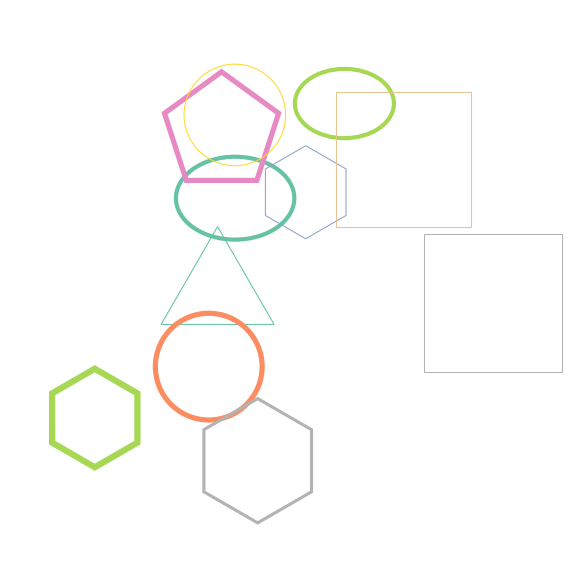[{"shape": "oval", "thickness": 2, "radius": 0.51, "center": [0.407, 0.656]}, {"shape": "triangle", "thickness": 0.5, "radius": 0.56, "center": [0.377, 0.494]}, {"shape": "circle", "thickness": 2.5, "radius": 0.46, "center": [0.361, 0.364]}, {"shape": "hexagon", "thickness": 0.5, "radius": 0.4, "center": [0.529, 0.666]}, {"shape": "pentagon", "thickness": 2.5, "radius": 0.52, "center": [0.384, 0.771]}, {"shape": "oval", "thickness": 2, "radius": 0.43, "center": [0.596, 0.82]}, {"shape": "hexagon", "thickness": 3, "radius": 0.43, "center": [0.164, 0.275]}, {"shape": "circle", "thickness": 0.5, "radius": 0.44, "center": [0.407, 0.8]}, {"shape": "square", "thickness": 0.5, "radius": 0.58, "center": [0.699, 0.723]}, {"shape": "hexagon", "thickness": 1.5, "radius": 0.54, "center": [0.446, 0.201]}, {"shape": "square", "thickness": 0.5, "radius": 0.6, "center": [0.853, 0.475]}]